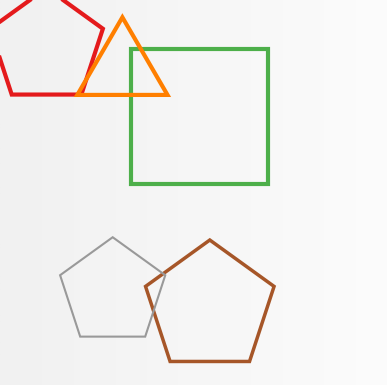[{"shape": "pentagon", "thickness": 3, "radius": 0.76, "center": [0.12, 0.878]}, {"shape": "square", "thickness": 3, "radius": 0.88, "center": [0.515, 0.697]}, {"shape": "triangle", "thickness": 3, "radius": 0.67, "center": [0.316, 0.821]}, {"shape": "pentagon", "thickness": 2.5, "radius": 0.87, "center": [0.541, 0.202]}, {"shape": "pentagon", "thickness": 1.5, "radius": 0.71, "center": [0.291, 0.241]}]